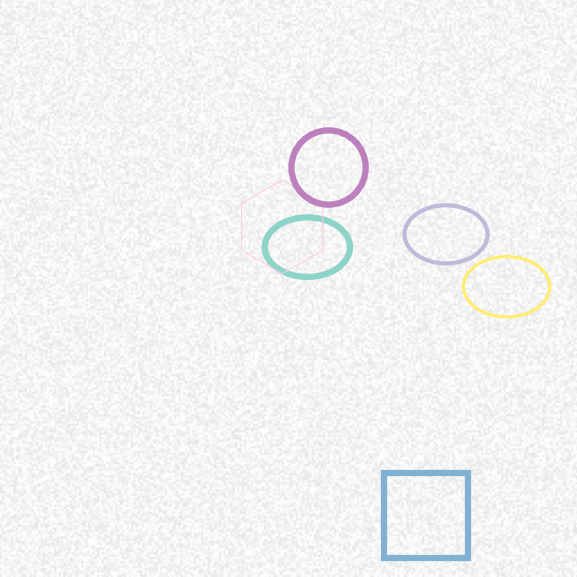[{"shape": "oval", "thickness": 3, "radius": 0.37, "center": [0.532, 0.571]}, {"shape": "oval", "thickness": 2, "radius": 0.36, "center": [0.772, 0.593]}, {"shape": "square", "thickness": 3, "radius": 0.37, "center": [0.738, 0.107]}, {"shape": "hexagon", "thickness": 0.5, "radius": 0.41, "center": [0.489, 0.606]}, {"shape": "circle", "thickness": 3, "radius": 0.32, "center": [0.569, 0.709]}, {"shape": "oval", "thickness": 1.5, "radius": 0.37, "center": [0.877, 0.503]}]